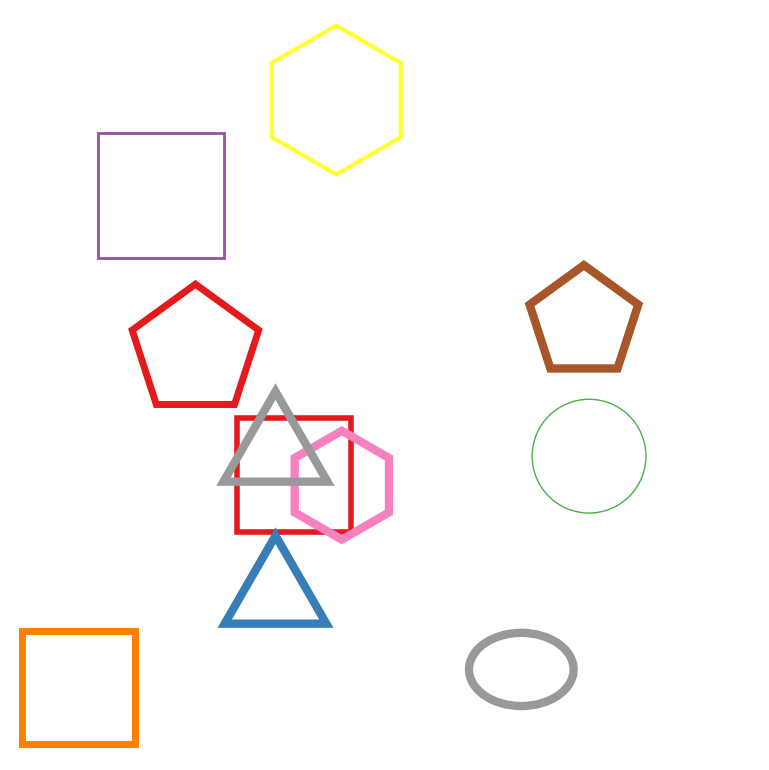[{"shape": "pentagon", "thickness": 2.5, "radius": 0.43, "center": [0.254, 0.545]}, {"shape": "square", "thickness": 2, "radius": 0.37, "center": [0.381, 0.384]}, {"shape": "triangle", "thickness": 3, "radius": 0.38, "center": [0.358, 0.228]}, {"shape": "circle", "thickness": 0.5, "radius": 0.37, "center": [0.765, 0.408]}, {"shape": "square", "thickness": 1, "radius": 0.41, "center": [0.209, 0.746]}, {"shape": "square", "thickness": 2.5, "radius": 0.37, "center": [0.102, 0.107]}, {"shape": "hexagon", "thickness": 1.5, "radius": 0.48, "center": [0.437, 0.87]}, {"shape": "pentagon", "thickness": 3, "radius": 0.37, "center": [0.758, 0.581]}, {"shape": "hexagon", "thickness": 3, "radius": 0.35, "center": [0.444, 0.37]}, {"shape": "triangle", "thickness": 3, "radius": 0.39, "center": [0.358, 0.413]}, {"shape": "oval", "thickness": 3, "radius": 0.34, "center": [0.677, 0.131]}]